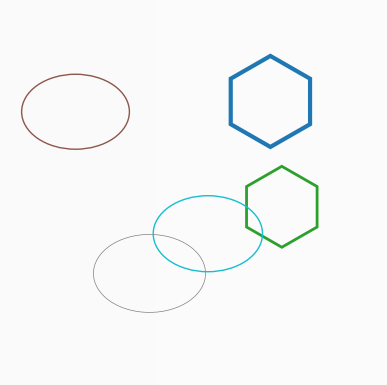[{"shape": "hexagon", "thickness": 3, "radius": 0.59, "center": [0.698, 0.737]}, {"shape": "hexagon", "thickness": 2, "radius": 0.53, "center": [0.727, 0.463]}, {"shape": "oval", "thickness": 1, "radius": 0.7, "center": [0.195, 0.71]}, {"shape": "oval", "thickness": 0.5, "radius": 0.72, "center": [0.386, 0.29]}, {"shape": "oval", "thickness": 1, "radius": 0.71, "center": [0.536, 0.393]}]